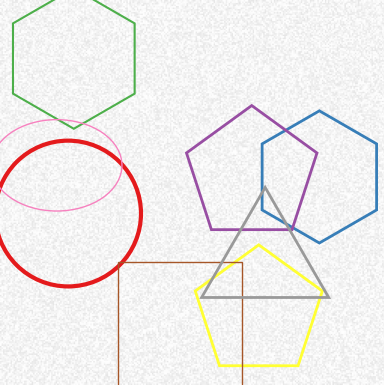[{"shape": "circle", "thickness": 3, "radius": 0.95, "center": [0.177, 0.445]}, {"shape": "hexagon", "thickness": 2, "radius": 0.86, "center": [0.83, 0.54]}, {"shape": "hexagon", "thickness": 1.5, "radius": 0.91, "center": [0.192, 0.848]}, {"shape": "pentagon", "thickness": 2, "radius": 0.89, "center": [0.654, 0.548]}, {"shape": "pentagon", "thickness": 2, "radius": 0.87, "center": [0.672, 0.19]}, {"shape": "square", "thickness": 1, "radius": 0.81, "center": [0.468, 0.159]}, {"shape": "oval", "thickness": 1, "radius": 0.85, "center": [0.147, 0.571]}, {"shape": "triangle", "thickness": 2, "radius": 0.95, "center": [0.689, 0.323]}]